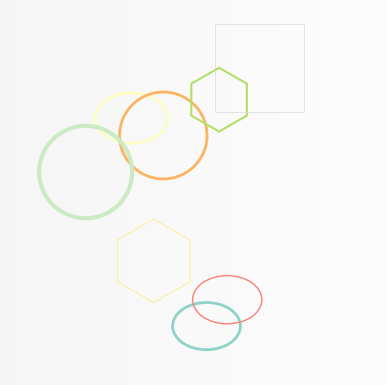[{"shape": "oval", "thickness": 2, "radius": 0.44, "center": [0.533, 0.153]}, {"shape": "oval", "thickness": 1.5, "radius": 0.47, "center": [0.339, 0.693]}, {"shape": "oval", "thickness": 1, "radius": 0.45, "center": [0.586, 0.221]}, {"shape": "circle", "thickness": 2, "radius": 0.56, "center": [0.421, 0.648]}, {"shape": "hexagon", "thickness": 1.5, "radius": 0.41, "center": [0.565, 0.741]}, {"shape": "square", "thickness": 0.5, "radius": 0.57, "center": [0.669, 0.823]}, {"shape": "circle", "thickness": 3, "radius": 0.6, "center": [0.221, 0.553]}, {"shape": "hexagon", "thickness": 0.5, "radius": 0.54, "center": [0.397, 0.322]}]